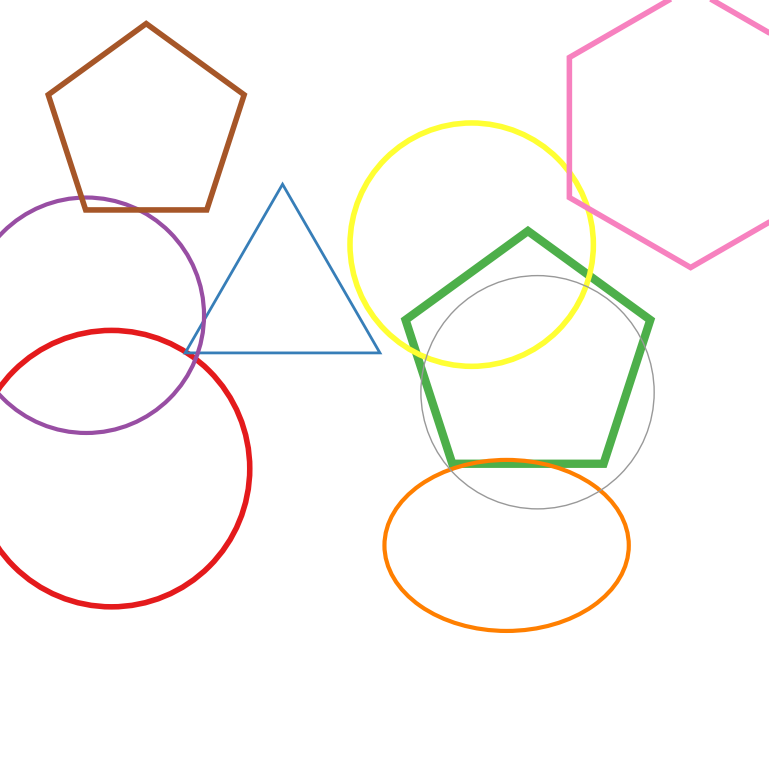[{"shape": "circle", "thickness": 2, "radius": 0.9, "center": [0.145, 0.391]}, {"shape": "triangle", "thickness": 1, "radius": 0.73, "center": [0.367, 0.615]}, {"shape": "pentagon", "thickness": 3, "radius": 0.84, "center": [0.686, 0.533]}, {"shape": "circle", "thickness": 1.5, "radius": 0.76, "center": [0.112, 0.591]}, {"shape": "oval", "thickness": 1.5, "radius": 0.79, "center": [0.658, 0.292]}, {"shape": "circle", "thickness": 2, "radius": 0.79, "center": [0.613, 0.682]}, {"shape": "pentagon", "thickness": 2, "radius": 0.67, "center": [0.19, 0.836]}, {"shape": "hexagon", "thickness": 2, "radius": 0.91, "center": [0.897, 0.834]}, {"shape": "circle", "thickness": 0.5, "radius": 0.76, "center": [0.698, 0.491]}]